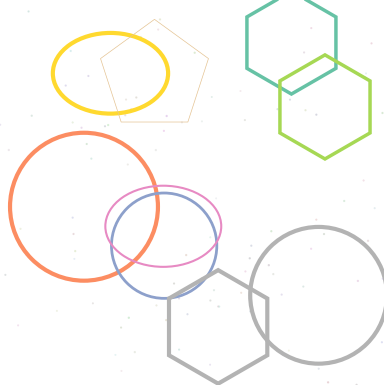[{"shape": "hexagon", "thickness": 2.5, "radius": 0.67, "center": [0.757, 0.889]}, {"shape": "circle", "thickness": 3, "radius": 0.96, "center": [0.218, 0.463]}, {"shape": "circle", "thickness": 2, "radius": 0.68, "center": [0.426, 0.362]}, {"shape": "oval", "thickness": 1.5, "radius": 0.75, "center": [0.424, 0.412]}, {"shape": "hexagon", "thickness": 2.5, "radius": 0.68, "center": [0.844, 0.722]}, {"shape": "oval", "thickness": 3, "radius": 0.75, "center": [0.287, 0.81]}, {"shape": "pentagon", "thickness": 0.5, "radius": 0.74, "center": [0.401, 0.802]}, {"shape": "circle", "thickness": 3, "radius": 0.89, "center": [0.827, 0.233]}, {"shape": "hexagon", "thickness": 3, "radius": 0.74, "center": [0.567, 0.151]}]